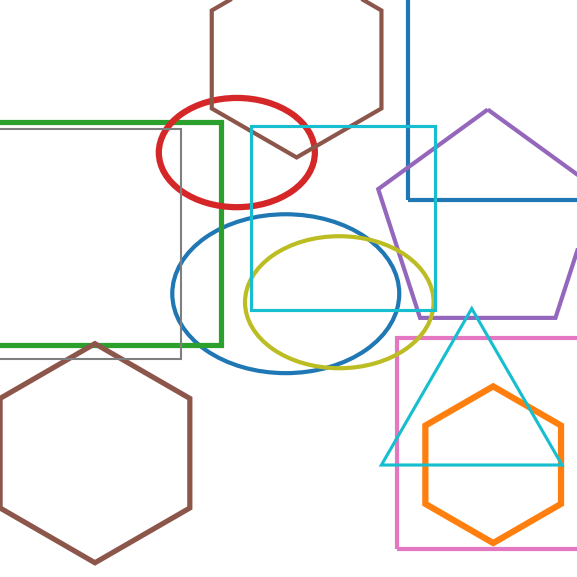[{"shape": "oval", "thickness": 2, "radius": 0.98, "center": [0.495, 0.491]}, {"shape": "square", "thickness": 2, "radius": 0.91, "center": [0.888, 0.834]}, {"shape": "hexagon", "thickness": 3, "radius": 0.68, "center": [0.854, 0.194]}, {"shape": "square", "thickness": 2.5, "radius": 0.97, "center": [0.189, 0.595]}, {"shape": "oval", "thickness": 3, "radius": 0.68, "center": [0.41, 0.735]}, {"shape": "pentagon", "thickness": 2, "radius": 1.0, "center": [0.845, 0.61]}, {"shape": "hexagon", "thickness": 2.5, "radius": 0.95, "center": [0.164, 0.214]}, {"shape": "hexagon", "thickness": 2, "radius": 0.85, "center": [0.514, 0.896]}, {"shape": "square", "thickness": 2, "radius": 0.91, "center": [0.87, 0.231]}, {"shape": "square", "thickness": 1, "radius": 1.0, "center": [0.115, 0.576]}, {"shape": "oval", "thickness": 2, "radius": 0.82, "center": [0.588, 0.476]}, {"shape": "square", "thickness": 1.5, "radius": 0.79, "center": [0.594, 0.621]}, {"shape": "triangle", "thickness": 1.5, "radius": 0.9, "center": [0.817, 0.284]}]